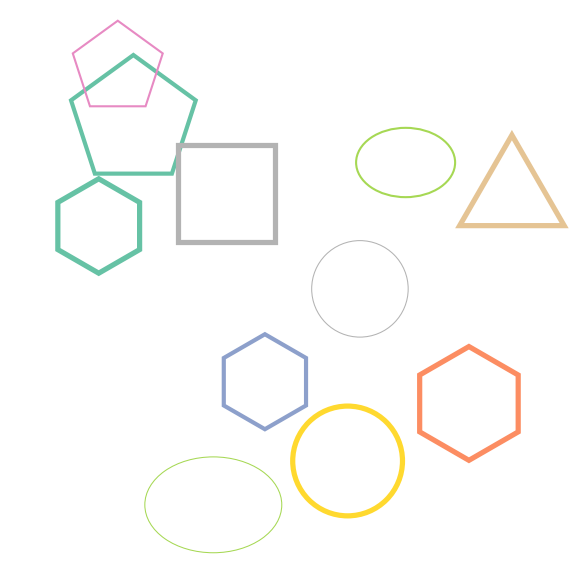[{"shape": "pentagon", "thickness": 2, "radius": 0.57, "center": [0.231, 0.79]}, {"shape": "hexagon", "thickness": 2.5, "radius": 0.41, "center": [0.171, 0.608]}, {"shape": "hexagon", "thickness": 2.5, "radius": 0.49, "center": [0.812, 0.301]}, {"shape": "hexagon", "thickness": 2, "radius": 0.41, "center": [0.459, 0.338]}, {"shape": "pentagon", "thickness": 1, "radius": 0.41, "center": [0.204, 0.881]}, {"shape": "oval", "thickness": 1, "radius": 0.43, "center": [0.702, 0.718]}, {"shape": "oval", "thickness": 0.5, "radius": 0.59, "center": [0.369, 0.125]}, {"shape": "circle", "thickness": 2.5, "radius": 0.48, "center": [0.602, 0.201]}, {"shape": "triangle", "thickness": 2.5, "radius": 0.52, "center": [0.886, 0.661]}, {"shape": "circle", "thickness": 0.5, "radius": 0.42, "center": [0.623, 0.499]}, {"shape": "square", "thickness": 2.5, "radius": 0.42, "center": [0.393, 0.665]}]